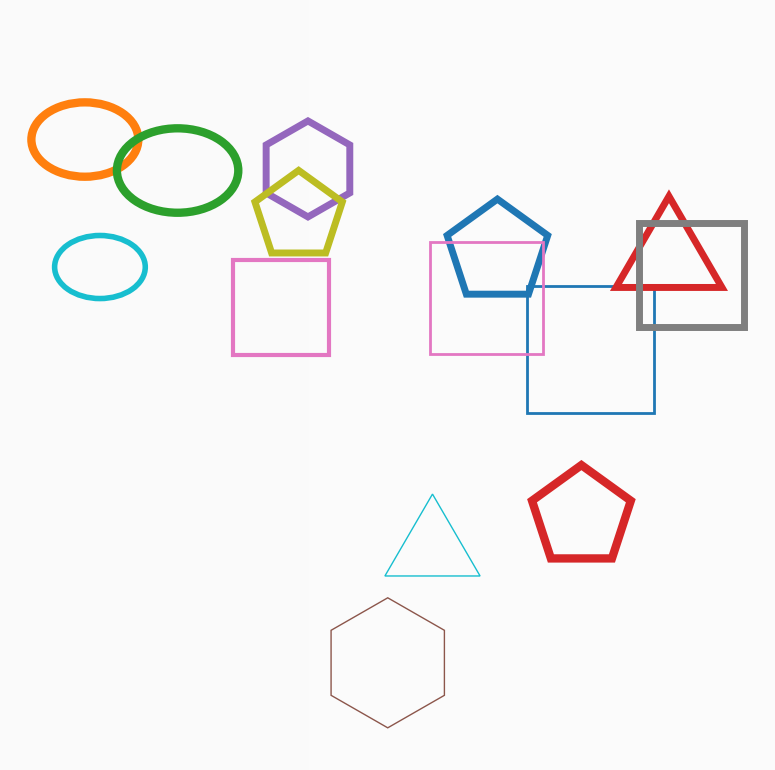[{"shape": "square", "thickness": 1, "radius": 0.41, "center": [0.762, 0.546]}, {"shape": "pentagon", "thickness": 2.5, "radius": 0.34, "center": [0.642, 0.673]}, {"shape": "oval", "thickness": 3, "radius": 0.34, "center": [0.109, 0.819]}, {"shape": "oval", "thickness": 3, "radius": 0.39, "center": [0.229, 0.779]}, {"shape": "triangle", "thickness": 2.5, "radius": 0.39, "center": [0.863, 0.666]}, {"shape": "pentagon", "thickness": 3, "radius": 0.34, "center": [0.75, 0.329]}, {"shape": "hexagon", "thickness": 2.5, "radius": 0.31, "center": [0.397, 0.781]}, {"shape": "hexagon", "thickness": 0.5, "radius": 0.42, "center": [0.5, 0.139]}, {"shape": "square", "thickness": 1.5, "radius": 0.31, "center": [0.362, 0.6]}, {"shape": "square", "thickness": 1, "radius": 0.36, "center": [0.627, 0.613]}, {"shape": "square", "thickness": 2.5, "radius": 0.34, "center": [0.892, 0.643]}, {"shape": "pentagon", "thickness": 2.5, "radius": 0.3, "center": [0.385, 0.719]}, {"shape": "triangle", "thickness": 0.5, "radius": 0.35, "center": [0.558, 0.287]}, {"shape": "oval", "thickness": 2, "radius": 0.29, "center": [0.129, 0.653]}]